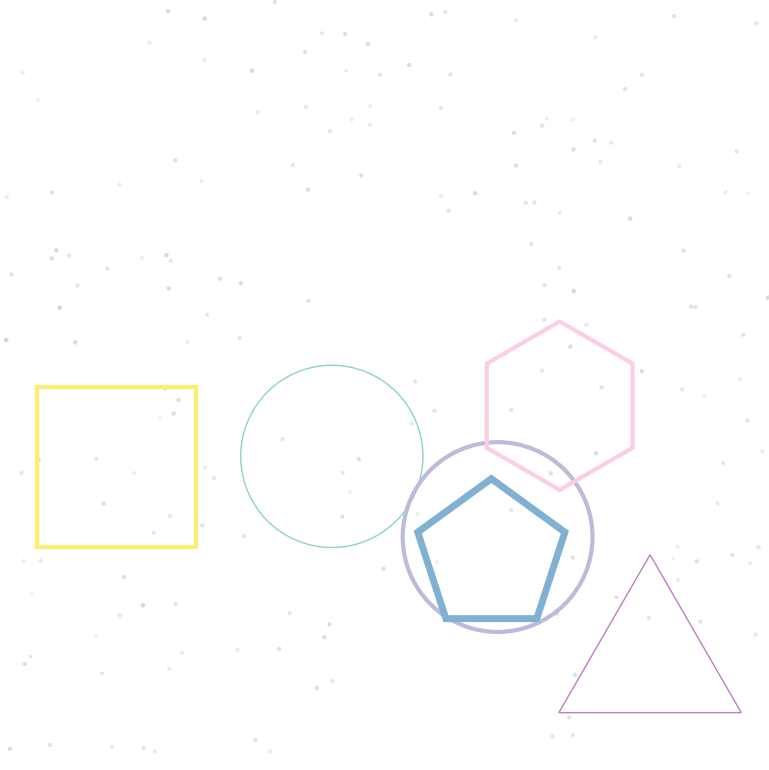[{"shape": "circle", "thickness": 0.5, "radius": 0.59, "center": [0.431, 0.407]}, {"shape": "circle", "thickness": 1.5, "radius": 0.62, "center": [0.646, 0.303]}, {"shape": "pentagon", "thickness": 2.5, "radius": 0.5, "center": [0.638, 0.278]}, {"shape": "hexagon", "thickness": 1.5, "radius": 0.55, "center": [0.727, 0.473]}, {"shape": "triangle", "thickness": 0.5, "radius": 0.68, "center": [0.844, 0.143]}, {"shape": "square", "thickness": 1.5, "radius": 0.52, "center": [0.151, 0.393]}]